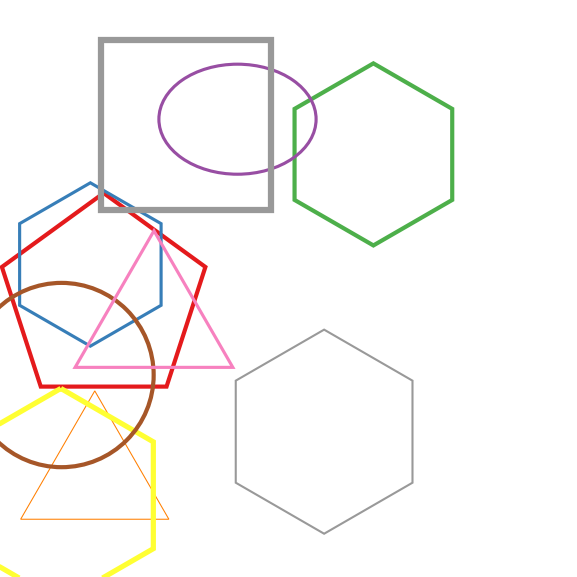[{"shape": "pentagon", "thickness": 2, "radius": 0.93, "center": [0.179, 0.48]}, {"shape": "hexagon", "thickness": 1.5, "radius": 0.71, "center": [0.156, 0.541]}, {"shape": "hexagon", "thickness": 2, "radius": 0.79, "center": [0.647, 0.732]}, {"shape": "oval", "thickness": 1.5, "radius": 0.68, "center": [0.411, 0.793]}, {"shape": "triangle", "thickness": 0.5, "radius": 0.74, "center": [0.164, 0.174]}, {"shape": "hexagon", "thickness": 2.5, "radius": 0.92, "center": [0.105, 0.142]}, {"shape": "circle", "thickness": 2, "radius": 0.8, "center": [0.107, 0.35]}, {"shape": "triangle", "thickness": 1.5, "radius": 0.79, "center": [0.267, 0.442]}, {"shape": "square", "thickness": 3, "radius": 0.74, "center": [0.322, 0.783]}, {"shape": "hexagon", "thickness": 1, "radius": 0.88, "center": [0.561, 0.252]}]